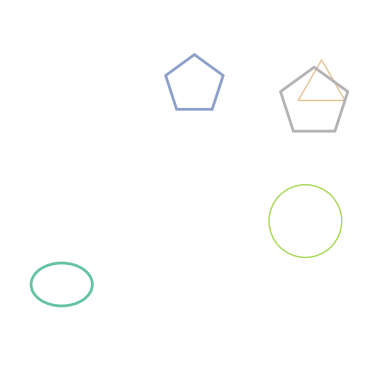[{"shape": "oval", "thickness": 2, "radius": 0.4, "center": [0.16, 0.261]}, {"shape": "pentagon", "thickness": 2, "radius": 0.39, "center": [0.505, 0.78]}, {"shape": "circle", "thickness": 1, "radius": 0.47, "center": [0.793, 0.426]}, {"shape": "triangle", "thickness": 1, "radius": 0.35, "center": [0.835, 0.774]}, {"shape": "pentagon", "thickness": 2, "radius": 0.46, "center": [0.816, 0.734]}]